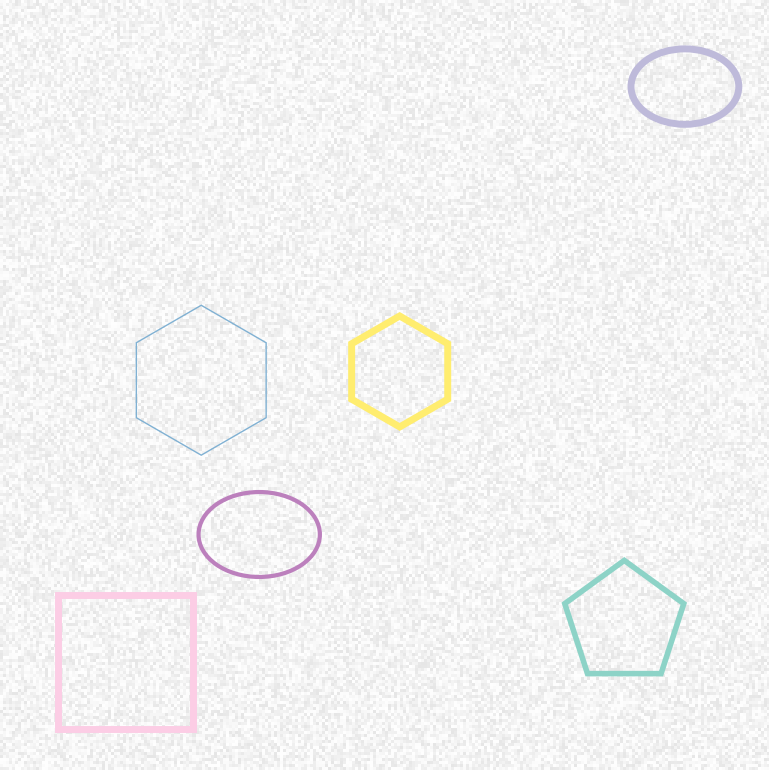[{"shape": "pentagon", "thickness": 2, "radius": 0.41, "center": [0.811, 0.191]}, {"shape": "oval", "thickness": 2.5, "radius": 0.35, "center": [0.889, 0.888]}, {"shape": "hexagon", "thickness": 0.5, "radius": 0.49, "center": [0.261, 0.506]}, {"shape": "square", "thickness": 2.5, "radius": 0.44, "center": [0.163, 0.14]}, {"shape": "oval", "thickness": 1.5, "radius": 0.39, "center": [0.337, 0.306]}, {"shape": "hexagon", "thickness": 2.5, "radius": 0.36, "center": [0.519, 0.518]}]